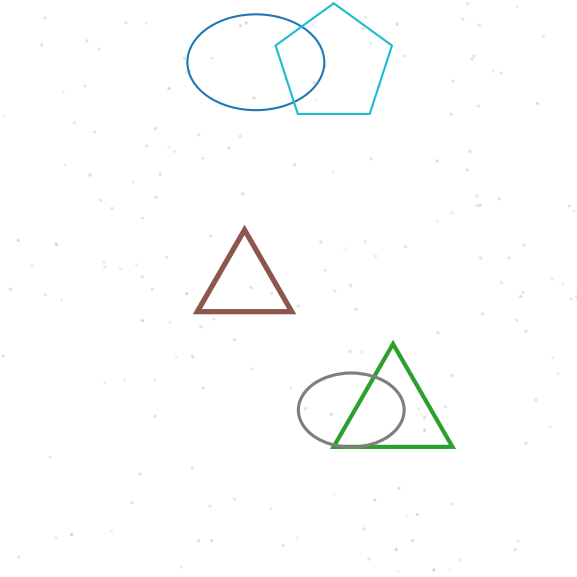[{"shape": "oval", "thickness": 1, "radius": 0.59, "center": [0.443, 0.891]}, {"shape": "triangle", "thickness": 2, "radius": 0.59, "center": [0.681, 0.285]}, {"shape": "triangle", "thickness": 2.5, "radius": 0.47, "center": [0.423, 0.507]}, {"shape": "oval", "thickness": 1.5, "radius": 0.46, "center": [0.608, 0.289]}, {"shape": "pentagon", "thickness": 1, "radius": 0.53, "center": [0.578, 0.888]}]